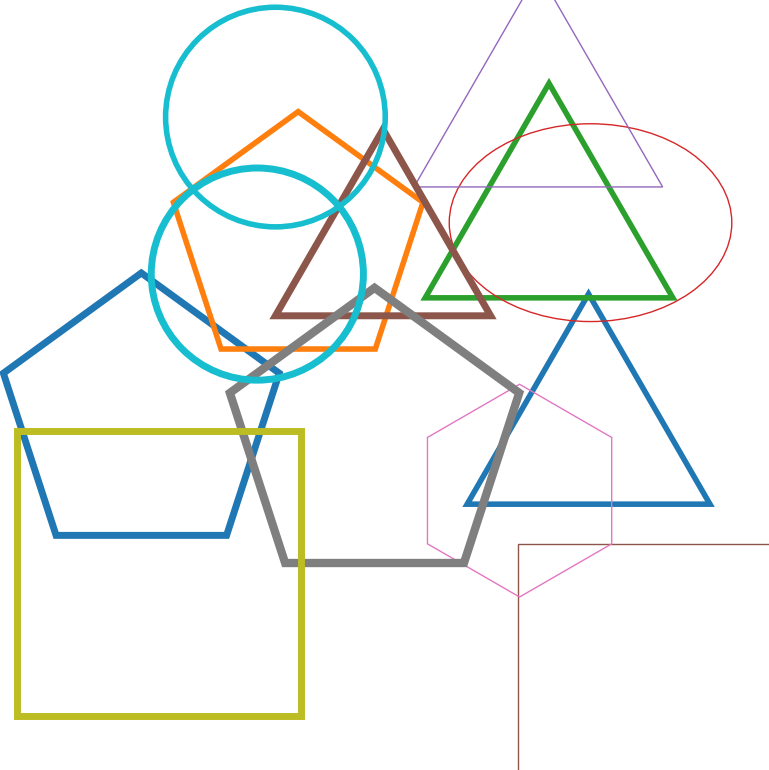[{"shape": "triangle", "thickness": 2, "radius": 0.91, "center": [0.764, 0.436]}, {"shape": "pentagon", "thickness": 2.5, "radius": 0.94, "center": [0.184, 0.457]}, {"shape": "pentagon", "thickness": 2, "radius": 0.85, "center": [0.387, 0.685]}, {"shape": "triangle", "thickness": 2, "radius": 0.93, "center": [0.713, 0.706]}, {"shape": "oval", "thickness": 0.5, "radius": 0.92, "center": [0.767, 0.711]}, {"shape": "triangle", "thickness": 0.5, "radius": 0.93, "center": [0.699, 0.85]}, {"shape": "square", "thickness": 0.5, "radius": 0.95, "center": [0.863, 0.104]}, {"shape": "triangle", "thickness": 2.5, "radius": 0.81, "center": [0.497, 0.671]}, {"shape": "hexagon", "thickness": 0.5, "radius": 0.69, "center": [0.675, 0.363]}, {"shape": "pentagon", "thickness": 3, "radius": 0.99, "center": [0.486, 0.429]}, {"shape": "square", "thickness": 2.5, "radius": 0.92, "center": [0.207, 0.255]}, {"shape": "circle", "thickness": 2.5, "radius": 0.69, "center": [0.334, 0.644]}, {"shape": "circle", "thickness": 2, "radius": 0.71, "center": [0.358, 0.848]}]